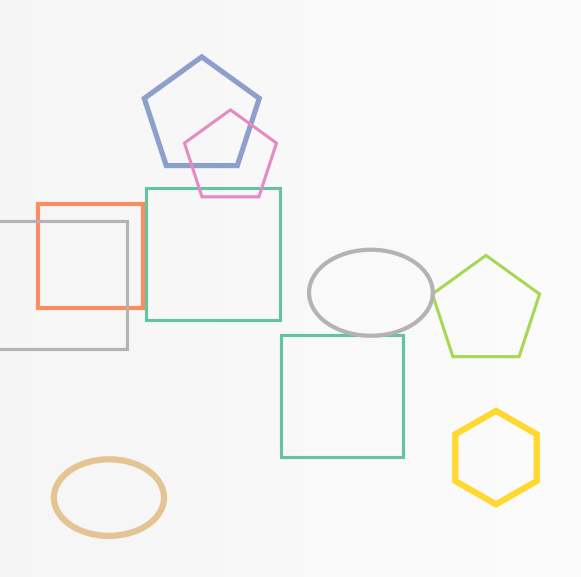[{"shape": "square", "thickness": 1.5, "radius": 0.52, "center": [0.588, 0.313]}, {"shape": "square", "thickness": 1.5, "radius": 0.57, "center": [0.367, 0.56]}, {"shape": "square", "thickness": 2, "radius": 0.45, "center": [0.156, 0.556]}, {"shape": "pentagon", "thickness": 2.5, "radius": 0.52, "center": [0.347, 0.797]}, {"shape": "pentagon", "thickness": 1.5, "radius": 0.42, "center": [0.396, 0.726]}, {"shape": "pentagon", "thickness": 1.5, "radius": 0.48, "center": [0.836, 0.46]}, {"shape": "hexagon", "thickness": 3, "radius": 0.4, "center": [0.853, 0.207]}, {"shape": "oval", "thickness": 3, "radius": 0.47, "center": [0.187, 0.138]}, {"shape": "oval", "thickness": 2, "radius": 0.53, "center": [0.638, 0.492]}, {"shape": "square", "thickness": 1.5, "radius": 0.55, "center": [0.108, 0.505]}]